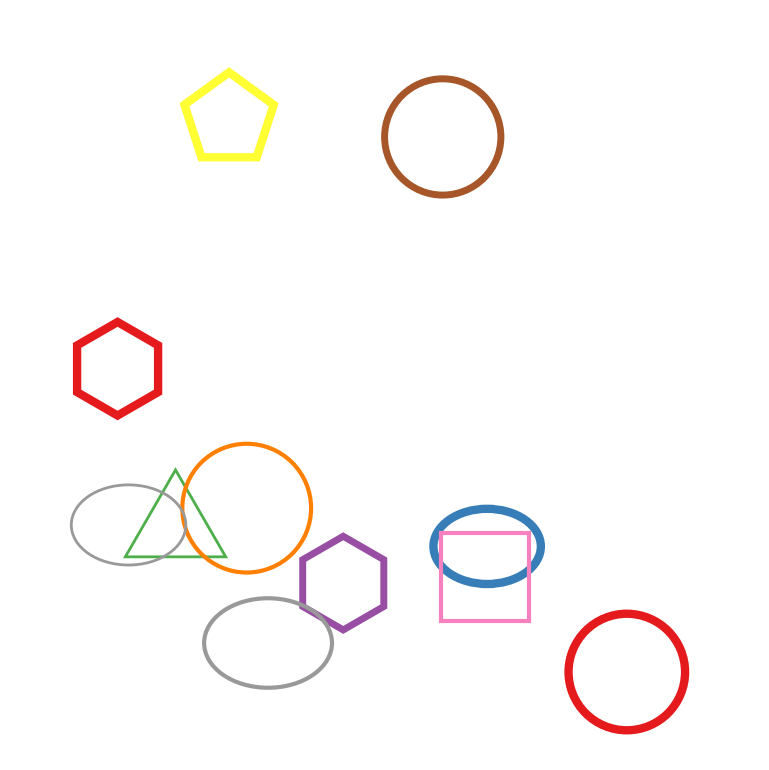[{"shape": "hexagon", "thickness": 3, "radius": 0.3, "center": [0.153, 0.521]}, {"shape": "circle", "thickness": 3, "radius": 0.38, "center": [0.814, 0.127]}, {"shape": "oval", "thickness": 3, "radius": 0.35, "center": [0.633, 0.29]}, {"shape": "triangle", "thickness": 1, "radius": 0.38, "center": [0.228, 0.314]}, {"shape": "hexagon", "thickness": 2.5, "radius": 0.3, "center": [0.446, 0.243]}, {"shape": "circle", "thickness": 1.5, "radius": 0.42, "center": [0.32, 0.34]}, {"shape": "pentagon", "thickness": 3, "radius": 0.3, "center": [0.298, 0.845]}, {"shape": "circle", "thickness": 2.5, "radius": 0.38, "center": [0.575, 0.822]}, {"shape": "square", "thickness": 1.5, "radius": 0.29, "center": [0.63, 0.25]}, {"shape": "oval", "thickness": 1.5, "radius": 0.42, "center": [0.348, 0.165]}, {"shape": "oval", "thickness": 1, "radius": 0.37, "center": [0.167, 0.318]}]